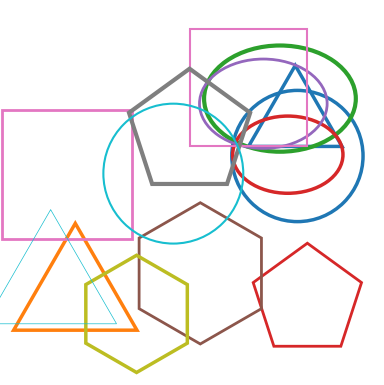[{"shape": "triangle", "thickness": 2.5, "radius": 0.7, "center": [0.767, 0.69]}, {"shape": "circle", "thickness": 2.5, "radius": 0.85, "center": [0.773, 0.595]}, {"shape": "triangle", "thickness": 2.5, "radius": 0.92, "center": [0.196, 0.235]}, {"shape": "oval", "thickness": 3, "radius": 0.99, "center": [0.727, 0.744]}, {"shape": "pentagon", "thickness": 2, "radius": 0.74, "center": [0.798, 0.22]}, {"shape": "oval", "thickness": 2.5, "radius": 0.72, "center": [0.748, 0.598]}, {"shape": "oval", "thickness": 2, "radius": 0.83, "center": [0.684, 0.731]}, {"shape": "hexagon", "thickness": 2, "radius": 0.92, "center": [0.52, 0.29]}, {"shape": "square", "thickness": 2, "radius": 0.84, "center": [0.174, 0.547]}, {"shape": "square", "thickness": 1.5, "radius": 0.76, "center": [0.645, 0.773]}, {"shape": "pentagon", "thickness": 3, "radius": 0.83, "center": [0.492, 0.656]}, {"shape": "hexagon", "thickness": 2.5, "radius": 0.76, "center": [0.355, 0.185]}, {"shape": "triangle", "thickness": 0.5, "radius": 0.99, "center": [0.132, 0.258]}, {"shape": "circle", "thickness": 1.5, "radius": 0.91, "center": [0.45, 0.549]}]